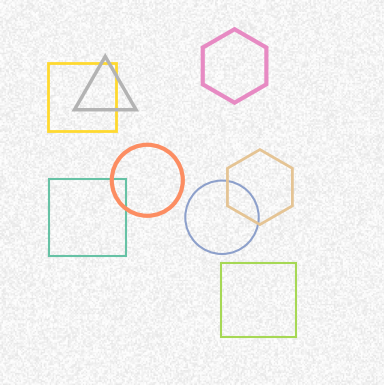[{"shape": "square", "thickness": 1.5, "radius": 0.5, "center": [0.228, 0.436]}, {"shape": "circle", "thickness": 3, "radius": 0.46, "center": [0.383, 0.532]}, {"shape": "circle", "thickness": 1.5, "radius": 0.48, "center": [0.577, 0.436]}, {"shape": "hexagon", "thickness": 3, "radius": 0.48, "center": [0.609, 0.829]}, {"shape": "square", "thickness": 1.5, "radius": 0.48, "center": [0.671, 0.222]}, {"shape": "square", "thickness": 2, "radius": 0.44, "center": [0.213, 0.749]}, {"shape": "hexagon", "thickness": 2, "radius": 0.49, "center": [0.675, 0.514]}, {"shape": "triangle", "thickness": 2.5, "radius": 0.46, "center": [0.273, 0.761]}]